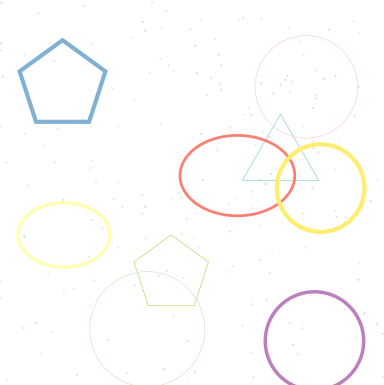[{"shape": "triangle", "thickness": 0.5, "radius": 0.57, "center": [0.729, 0.589]}, {"shape": "oval", "thickness": 2.5, "radius": 0.6, "center": [0.166, 0.39]}, {"shape": "oval", "thickness": 2, "radius": 0.75, "center": [0.617, 0.544]}, {"shape": "pentagon", "thickness": 3, "radius": 0.59, "center": [0.162, 0.778]}, {"shape": "pentagon", "thickness": 0.5, "radius": 0.51, "center": [0.445, 0.288]}, {"shape": "circle", "thickness": 0.5, "radius": 0.67, "center": [0.796, 0.774]}, {"shape": "circle", "thickness": 2.5, "radius": 0.64, "center": [0.817, 0.114]}, {"shape": "circle", "thickness": 0.5, "radius": 0.75, "center": [0.383, 0.145]}, {"shape": "circle", "thickness": 3, "radius": 0.57, "center": [0.833, 0.511]}]